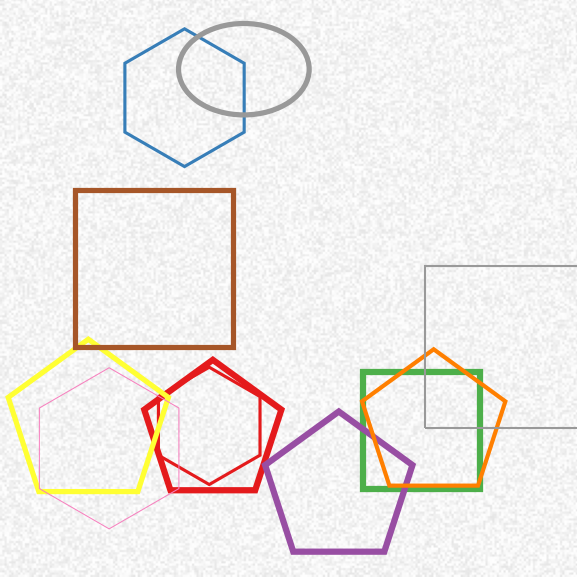[{"shape": "pentagon", "thickness": 3, "radius": 0.62, "center": [0.369, 0.251]}, {"shape": "hexagon", "thickness": 1.5, "radius": 0.51, "center": [0.362, 0.262]}, {"shape": "hexagon", "thickness": 1.5, "radius": 0.6, "center": [0.32, 0.83]}, {"shape": "square", "thickness": 3, "radius": 0.51, "center": [0.73, 0.253]}, {"shape": "pentagon", "thickness": 3, "radius": 0.67, "center": [0.587, 0.152]}, {"shape": "pentagon", "thickness": 2, "radius": 0.65, "center": [0.751, 0.264]}, {"shape": "pentagon", "thickness": 2.5, "radius": 0.73, "center": [0.153, 0.266]}, {"shape": "square", "thickness": 2.5, "radius": 0.68, "center": [0.267, 0.535]}, {"shape": "hexagon", "thickness": 0.5, "radius": 0.7, "center": [0.189, 0.223]}, {"shape": "square", "thickness": 1, "radius": 0.7, "center": [0.877, 0.398]}, {"shape": "oval", "thickness": 2.5, "radius": 0.57, "center": [0.422, 0.879]}]